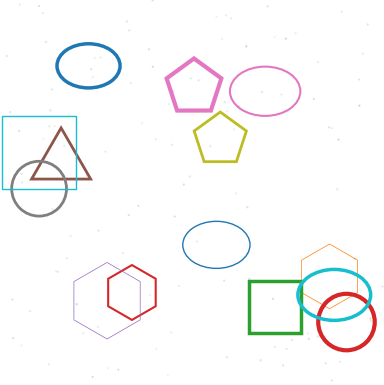[{"shape": "oval", "thickness": 2.5, "radius": 0.41, "center": [0.23, 0.829]}, {"shape": "oval", "thickness": 1, "radius": 0.44, "center": [0.562, 0.364]}, {"shape": "hexagon", "thickness": 0.5, "radius": 0.42, "center": [0.856, 0.282]}, {"shape": "square", "thickness": 2.5, "radius": 0.33, "center": [0.715, 0.202]}, {"shape": "hexagon", "thickness": 1.5, "radius": 0.36, "center": [0.343, 0.24]}, {"shape": "circle", "thickness": 3, "radius": 0.37, "center": [0.9, 0.164]}, {"shape": "hexagon", "thickness": 0.5, "radius": 0.5, "center": [0.278, 0.219]}, {"shape": "triangle", "thickness": 2, "radius": 0.44, "center": [0.159, 0.579]}, {"shape": "pentagon", "thickness": 3, "radius": 0.37, "center": [0.504, 0.773]}, {"shape": "oval", "thickness": 1.5, "radius": 0.46, "center": [0.689, 0.763]}, {"shape": "circle", "thickness": 2, "radius": 0.36, "center": [0.102, 0.51]}, {"shape": "pentagon", "thickness": 2, "radius": 0.36, "center": [0.572, 0.638]}, {"shape": "square", "thickness": 1, "radius": 0.47, "center": [0.101, 0.604]}, {"shape": "oval", "thickness": 2.5, "radius": 0.47, "center": [0.868, 0.234]}]